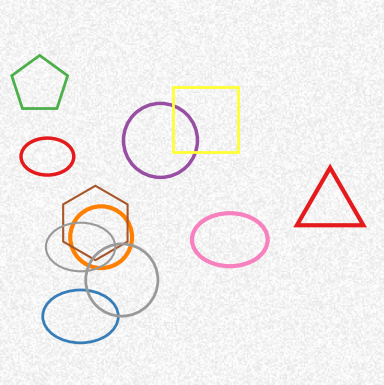[{"shape": "triangle", "thickness": 3, "radius": 0.5, "center": [0.857, 0.465]}, {"shape": "oval", "thickness": 2.5, "radius": 0.34, "center": [0.123, 0.593]}, {"shape": "oval", "thickness": 2, "radius": 0.49, "center": [0.209, 0.178]}, {"shape": "pentagon", "thickness": 2, "radius": 0.38, "center": [0.103, 0.78]}, {"shape": "circle", "thickness": 2.5, "radius": 0.48, "center": [0.417, 0.635]}, {"shape": "circle", "thickness": 3, "radius": 0.4, "center": [0.263, 0.384]}, {"shape": "square", "thickness": 2, "radius": 0.42, "center": [0.533, 0.689]}, {"shape": "hexagon", "thickness": 1.5, "radius": 0.48, "center": [0.248, 0.421]}, {"shape": "oval", "thickness": 3, "radius": 0.49, "center": [0.597, 0.377]}, {"shape": "oval", "thickness": 1.5, "radius": 0.45, "center": [0.209, 0.358]}, {"shape": "circle", "thickness": 2, "radius": 0.47, "center": [0.316, 0.273]}]